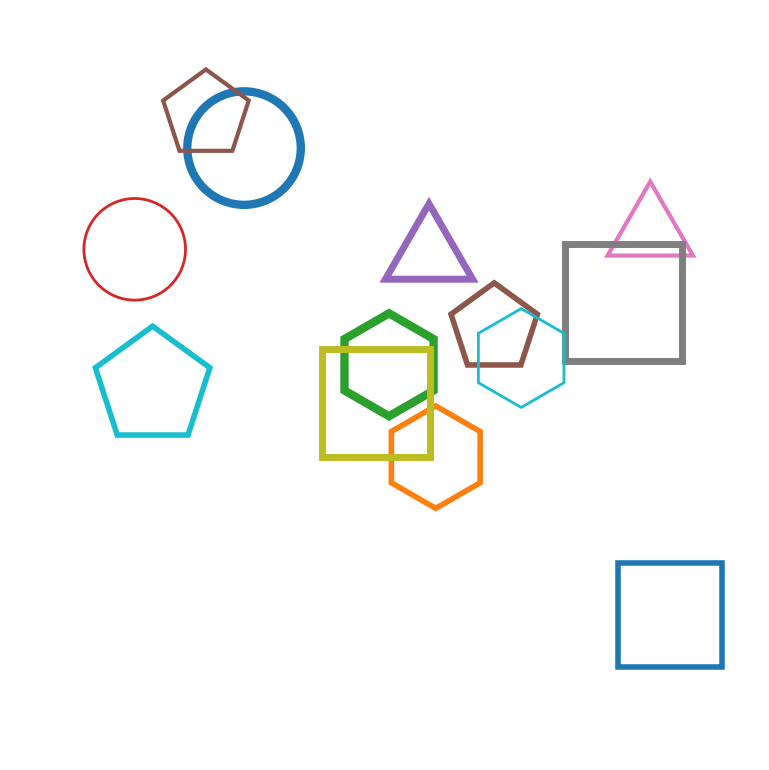[{"shape": "square", "thickness": 2, "radius": 0.34, "center": [0.871, 0.201]}, {"shape": "circle", "thickness": 3, "radius": 0.37, "center": [0.317, 0.808]}, {"shape": "hexagon", "thickness": 2, "radius": 0.33, "center": [0.566, 0.406]}, {"shape": "hexagon", "thickness": 3, "radius": 0.33, "center": [0.505, 0.526]}, {"shape": "circle", "thickness": 1, "radius": 0.33, "center": [0.175, 0.676]}, {"shape": "triangle", "thickness": 2.5, "radius": 0.33, "center": [0.557, 0.67]}, {"shape": "pentagon", "thickness": 1.5, "radius": 0.29, "center": [0.267, 0.851]}, {"shape": "pentagon", "thickness": 2, "radius": 0.29, "center": [0.642, 0.574]}, {"shape": "triangle", "thickness": 1.5, "radius": 0.32, "center": [0.844, 0.7]}, {"shape": "square", "thickness": 2.5, "radius": 0.38, "center": [0.81, 0.607]}, {"shape": "square", "thickness": 2.5, "radius": 0.35, "center": [0.488, 0.477]}, {"shape": "hexagon", "thickness": 1, "radius": 0.32, "center": [0.677, 0.535]}, {"shape": "pentagon", "thickness": 2, "radius": 0.39, "center": [0.198, 0.498]}]